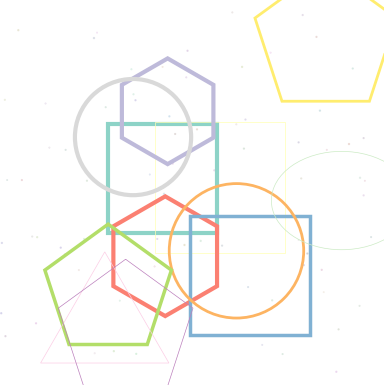[{"shape": "square", "thickness": 3, "radius": 0.71, "center": [0.422, 0.538]}, {"shape": "square", "thickness": 0.5, "radius": 0.85, "center": [0.571, 0.514]}, {"shape": "hexagon", "thickness": 3, "radius": 0.69, "center": [0.435, 0.711]}, {"shape": "hexagon", "thickness": 3, "radius": 0.78, "center": [0.429, 0.335]}, {"shape": "square", "thickness": 2.5, "radius": 0.78, "center": [0.65, 0.284]}, {"shape": "circle", "thickness": 2, "radius": 0.87, "center": [0.614, 0.349]}, {"shape": "pentagon", "thickness": 2.5, "radius": 0.86, "center": [0.281, 0.245]}, {"shape": "triangle", "thickness": 0.5, "radius": 0.96, "center": [0.272, 0.153]}, {"shape": "circle", "thickness": 3, "radius": 0.75, "center": [0.346, 0.644]}, {"shape": "pentagon", "thickness": 0.5, "radius": 0.92, "center": [0.326, 0.143]}, {"shape": "oval", "thickness": 0.5, "radius": 0.91, "center": [0.887, 0.479]}, {"shape": "pentagon", "thickness": 2, "radius": 0.97, "center": [0.846, 0.893]}]